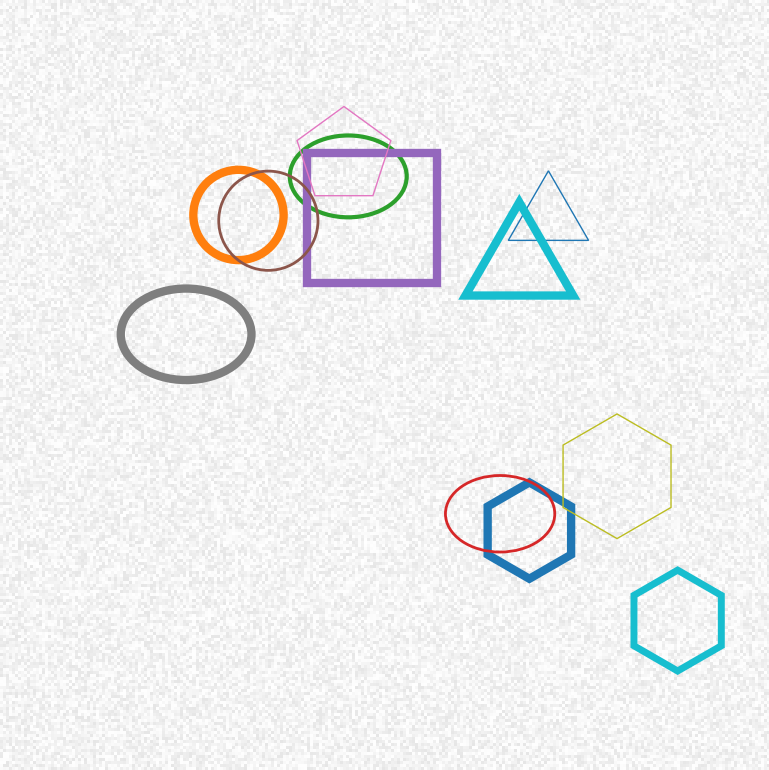[{"shape": "hexagon", "thickness": 3, "radius": 0.31, "center": [0.688, 0.311]}, {"shape": "triangle", "thickness": 0.5, "radius": 0.3, "center": [0.712, 0.718]}, {"shape": "circle", "thickness": 3, "radius": 0.29, "center": [0.31, 0.721]}, {"shape": "oval", "thickness": 1.5, "radius": 0.38, "center": [0.452, 0.771]}, {"shape": "oval", "thickness": 1, "radius": 0.35, "center": [0.649, 0.333]}, {"shape": "square", "thickness": 3, "radius": 0.42, "center": [0.483, 0.717]}, {"shape": "circle", "thickness": 1, "radius": 0.32, "center": [0.348, 0.713]}, {"shape": "pentagon", "thickness": 0.5, "radius": 0.32, "center": [0.447, 0.798]}, {"shape": "oval", "thickness": 3, "radius": 0.42, "center": [0.242, 0.566]}, {"shape": "hexagon", "thickness": 0.5, "radius": 0.4, "center": [0.801, 0.381]}, {"shape": "hexagon", "thickness": 2.5, "radius": 0.33, "center": [0.88, 0.194]}, {"shape": "triangle", "thickness": 3, "radius": 0.4, "center": [0.674, 0.657]}]